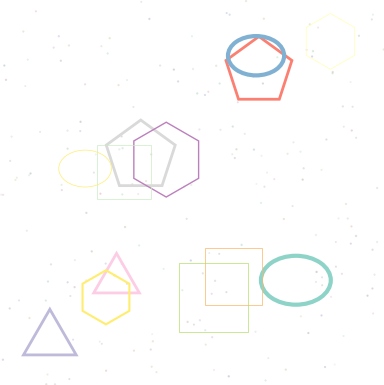[{"shape": "oval", "thickness": 3, "radius": 0.45, "center": [0.768, 0.272]}, {"shape": "hexagon", "thickness": 0.5, "radius": 0.36, "center": [0.858, 0.893]}, {"shape": "triangle", "thickness": 2, "radius": 0.39, "center": [0.129, 0.118]}, {"shape": "pentagon", "thickness": 2, "radius": 0.45, "center": [0.673, 0.815]}, {"shape": "oval", "thickness": 3, "radius": 0.36, "center": [0.665, 0.855]}, {"shape": "square", "thickness": 0.5, "radius": 0.37, "center": [0.607, 0.282]}, {"shape": "square", "thickness": 0.5, "radius": 0.45, "center": [0.553, 0.226]}, {"shape": "triangle", "thickness": 2, "radius": 0.34, "center": [0.303, 0.273]}, {"shape": "pentagon", "thickness": 2, "radius": 0.47, "center": [0.366, 0.594]}, {"shape": "hexagon", "thickness": 1, "radius": 0.49, "center": [0.432, 0.585]}, {"shape": "square", "thickness": 0.5, "radius": 0.35, "center": [0.323, 0.553]}, {"shape": "hexagon", "thickness": 1.5, "radius": 0.35, "center": [0.275, 0.228]}, {"shape": "oval", "thickness": 0.5, "radius": 0.34, "center": [0.221, 0.562]}]